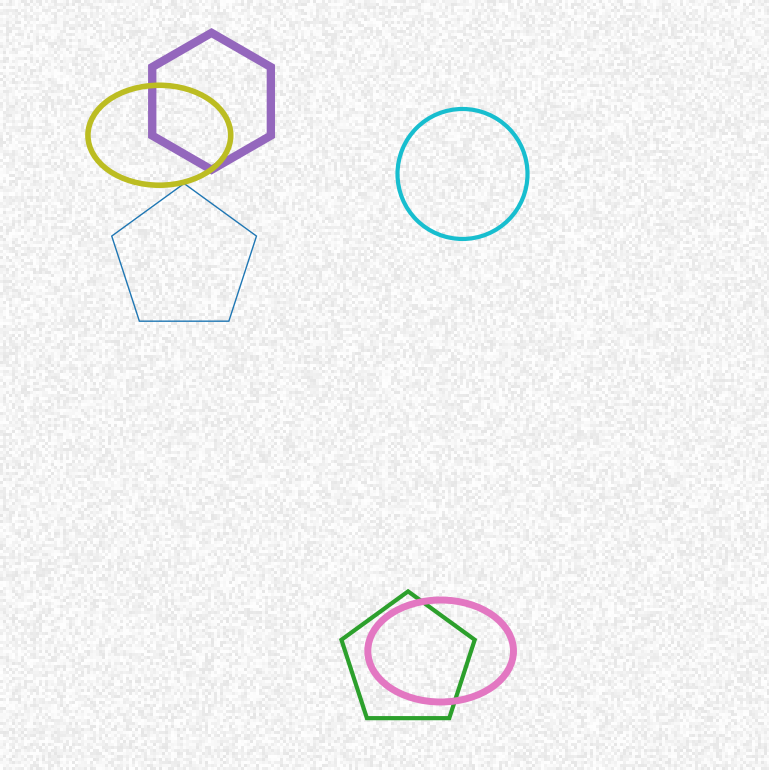[{"shape": "pentagon", "thickness": 0.5, "radius": 0.49, "center": [0.239, 0.663]}, {"shape": "pentagon", "thickness": 1.5, "radius": 0.46, "center": [0.53, 0.141]}, {"shape": "hexagon", "thickness": 3, "radius": 0.44, "center": [0.275, 0.868]}, {"shape": "oval", "thickness": 2.5, "radius": 0.47, "center": [0.572, 0.155]}, {"shape": "oval", "thickness": 2, "radius": 0.46, "center": [0.207, 0.824]}, {"shape": "circle", "thickness": 1.5, "radius": 0.42, "center": [0.601, 0.774]}]